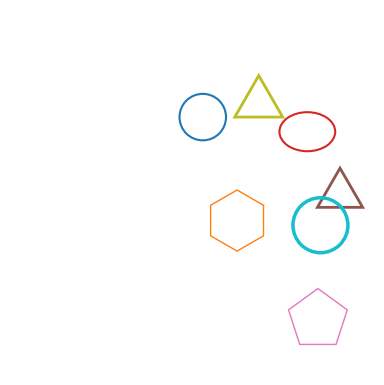[{"shape": "circle", "thickness": 1.5, "radius": 0.3, "center": [0.527, 0.696]}, {"shape": "hexagon", "thickness": 1, "radius": 0.4, "center": [0.616, 0.427]}, {"shape": "oval", "thickness": 1.5, "radius": 0.36, "center": [0.798, 0.658]}, {"shape": "triangle", "thickness": 2, "radius": 0.34, "center": [0.883, 0.495]}, {"shape": "pentagon", "thickness": 1, "radius": 0.4, "center": [0.826, 0.17]}, {"shape": "triangle", "thickness": 2, "radius": 0.36, "center": [0.672, 0.732]}, {"shape": "circle", "thickness": 2.5, "radius": 0.36, "center": [0.832, 0.415]}]